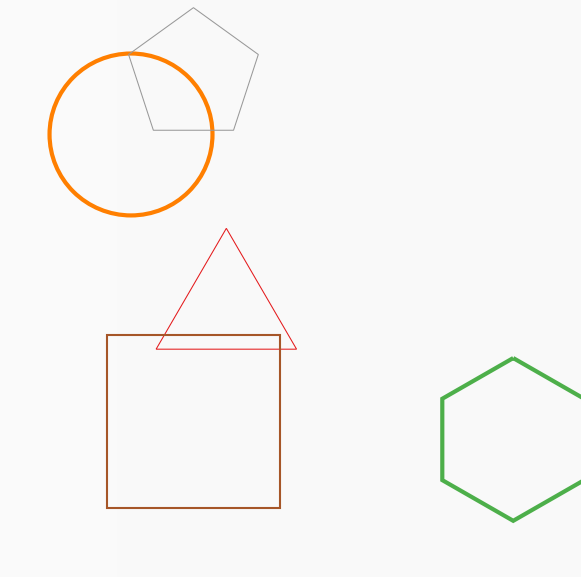[{"shape": "triangle", "thickness": 0.5, "radius": 0.7, "center": [0.389, 0.464]}, {"shape": "hexagon", "thickness": 2, "radius": 0.7, "center": [0.883, 0.238]}, {"shape": "circle", "thickness": 2, "radius": 0.7, "center": [0.225, 0.766]}, {"shape": "square", "thickness": 1, "radius": 0.75, "center": [0.333, 0.269]}, {"shape": "pentagon", "thickness": 0.5, "radius": 0.59, "center": [0.333, 0.869]}]